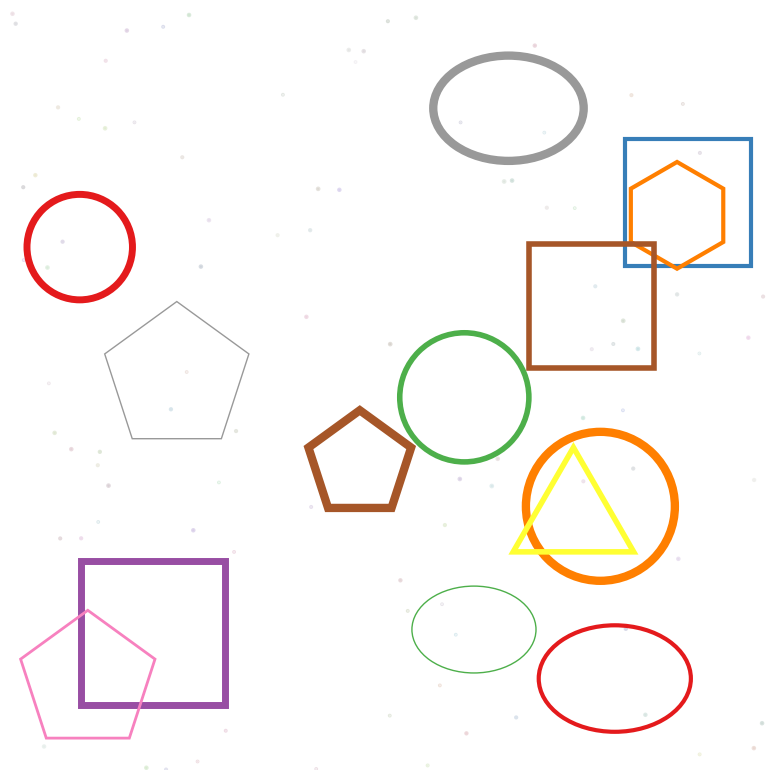[{"shape": "circle", "thickness": 2.5, "radius": 0.34, "center": [0.104, 0.679]}, {"shape": "oval", "thickness": 1.5, "radius": 0.49, "center": [0.798, 0.119]}, {"shape": "square", "thickness": 1.5, "radius": 0.41, "center": [0.893, 0.737]}, {"shape": "oval", "thickness": 0.5, "radius": 0.4, "center": [0.616, 0.182]}, {"shape": "circle", "thickness": 2, "radius": 0.42, "center": [0.603, 0.484]}, {"shape": "square", "thickness": 2.5, "radius": 0.47, "center": [0.199, 0.178]}, {"shape": "hexagon", "thickness": 1.5, "radius": 0.35, "center": [0.879, 0.72]}, {"shape": "circle", "thickness": 3, "radius": 0.48, "center": [0.78, 0.342]}, {"shape": "triangle", "thickness": 2, "radius": 0.45, "center": [0.745, 0.328]}, {"shape": "square", "thickness": 2, "radius": 0.41, "center": [0.768, 0.602]}, {"shape": "pentagon", "thickness": 3, "radius": 0.35, "center": [0.467, 0.397]}, {"shape": "pentagon", "thickness": 1, "radius": 0.46, "center": [0.114, 0.116]}, {"shape": "oval", "thickness": 3, "radius": 0.49, "center": [0.66, 0.859]}, {"shape": "pentagon", "thickness": 0.5, "radius": 0.49, "center": [0.23, 0.51]}]